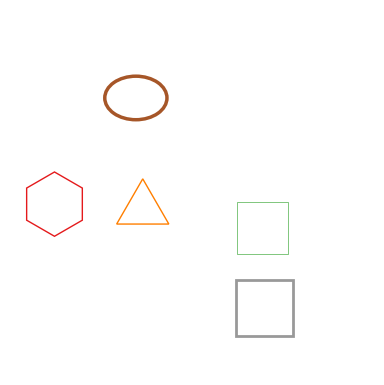[{"shape": "hexagon", "thickness": 1, "radius": 0.42, "center": [0.142, 0.47]}, {"shape": "square", "thickness": 0.5, "radius": 0.33, "center": [0.683, 0.408]}, {"shape": "triangle", "thickness": 1, "radius": 0.39, "center": [0.371, 0.457]}, {"shape": "oval", "thickness": 2.5, "radius": 0.4, "center": [0.353, 0.746]}, {"shape": "square", "thickness": 2, "radius": 0.37, "center": [0.687, 0.2]}]